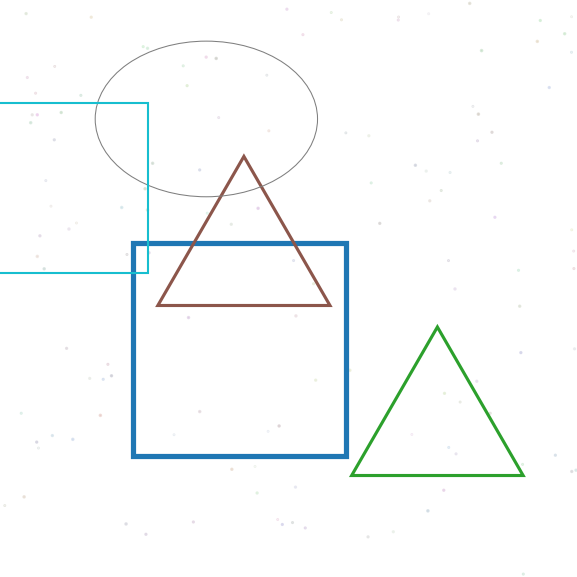[{"shape": "square", "thickness": 2.5, "radius": 0.92, "center": [0.414, 0.394]}, {"shape": "triangle", "thickness": 1.5, "radius": 0.86, "center": [0.757, 0.261]}, {"shape": "triangle", "thickness": 1.5, "radius": 0.86, "center": [0.422, 0.556]}, {"shape": "oval", "thickness": 0.5, "radius": 0.96, "center": [0.357, 0.793]}, {"shape": "square", "thickness": 1, "radius": 0.73, "center": [0.11, 0.674]}]